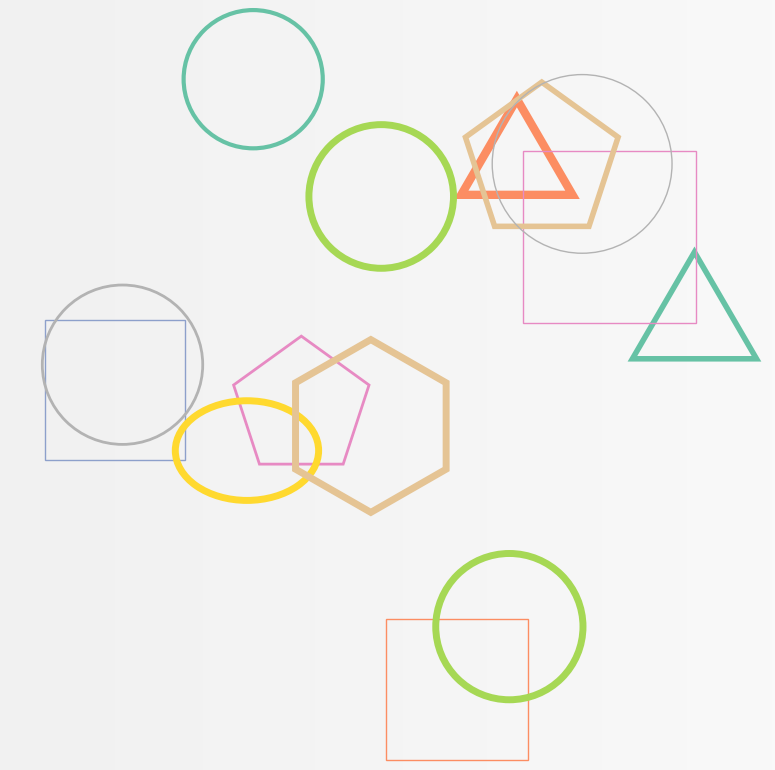[{"shape": "circle", "thickness": 1.5, "radius": 0.45, "center": [0.327, 0.897]}, {"shape": "triangle", "thickness": 2, "radius": 0.46, "center": [0.896, 0.58]}, {"shape": "triangle", "thickness": 3, "radius": 0.41, "center": [0.667, 0.788]}, {"shape": "square", "thickness": 0.5, "radius": 0.46, "center": [0.59, 0.104]}, {"shape": "square", "thickness": 0.5, "radius": 0.45, "center": [0.149, 0.493]}, {"shape": "square", "thickness": 0.5, "radius": 0.56, "center": [0.787, 0.692]}, {"shape": "pentagon", "thickness": 1, "radius": 0.46, "center": [0.389, 0.472]}, {"shape": "circle", "thickness": 2.5, "radius": 0.47, "center": [0.657, 0.186]}, {"shape": "circle", "thickness": 2.5, "radius": 0.47, "center": [0.492, 0.745]}, {"shape": "oval", "thickness": 2.5, "radius": 0.46, "center": [0.319, 0.415]}, {"shape": "hexagon", "thickness": 2.5, "radius": 0.56, "center": [0.478, 0.447]}, {"shape": "pentagon", "thickness": 2, "radius": 0.52, "center": [0.699, 0.79]}, {"shape": "circle", "thickness": 0.5, "radius": 0.58, "center": [0.751, 0.787]}, {"shape": "circle", "thickness": 1, "radius": 0.52, "center": [0.158, 0.526]}]